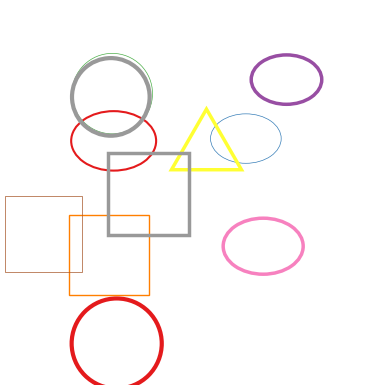[{"shape": "circle", "thickness": 3, "radius": 0.59, "center": [0.303, 0.108]}, {"shape": "oval", "thickness": 1.5, "radius": 0.55, "center": [0.295, 0.634]}, {"shape": "oval", "thickness": 0.5, "radius": 0.46, "center": [0.639, 0.64]}, {"shape": "circle", "thickness": 0.5, "radius": 0.52, "center": [0.292, 0.757]}, {"shape": "oval", "thickness": 2.5, "radius": 0.46, "center": [0.744, 0.793]}, {"shape": "square", "thickness": 1, "radius": 0.52, "center": [0.283, 0.338]}, {"shape": "triangle", "thickness": 2.5, "radius": 0.52, "center": [0.536, 0.612]}, {"shape": "square", "thickness": 0.5, "radius": 0.5, "center": [0.114, 0.392]}, {"shape": "oval", "thickness": 2.5, "radius": 0.52, "center": [0.684, 0.361]}, {"shape": "circle", "thickness": 3, "radius": 0.5, "center": [0.288, 0.748]}, {"shape": "square", "thickness": 2.5, "radius": 0.53, "center": [0.386, 0.497]}]